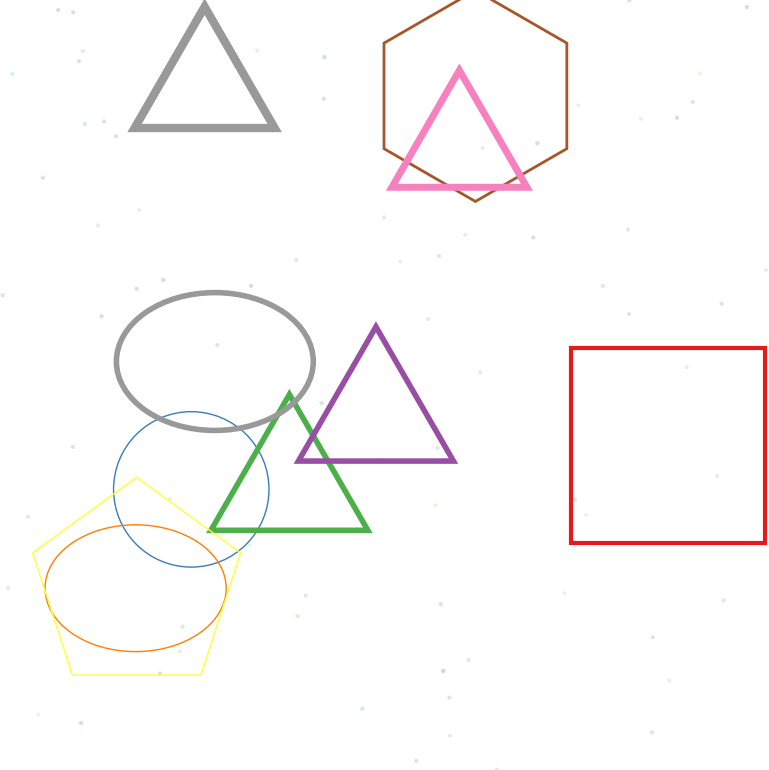[{"shape": "square", "thickness": 1.5, "radius": 0.63, "center": [0.868, 0.422]}, {"shape": "circle", "thickness": 0.5, "radius": 0.5, "center": [0.248, 0.364]}, {"shape": "triangle", "thickness": 2, "radius": 0.59, "center": [0.376, 0.37]}, {"shape": "triangle", "thickness": 2, "radius": 0.58, "center": [0.488, 0.459]}, {"shape": "oval", "thickness": 0.5, "radius": 0.59, "center": [0.176, 0.236]}, {"shape": "pentagon", "thickness": 0.5, "radius": 0.71, "center": [0.177, 0.238]}, {"shape": "hexagon", "thickness": 1, "radius": 0.69, "center": [0.617, 0.875]}, {"shape": "triangle", "thickness": 2.5, "radius": 0.51, "center": [0.597, 0.807]}, {"shape": "oval", "thickness": 2, "radius": 0.64, "center": [0.279, 0.53]}, {"shape": "triangle", "thickness": 3, "radius": 0.53, "center": [0.266, 0.886]}]